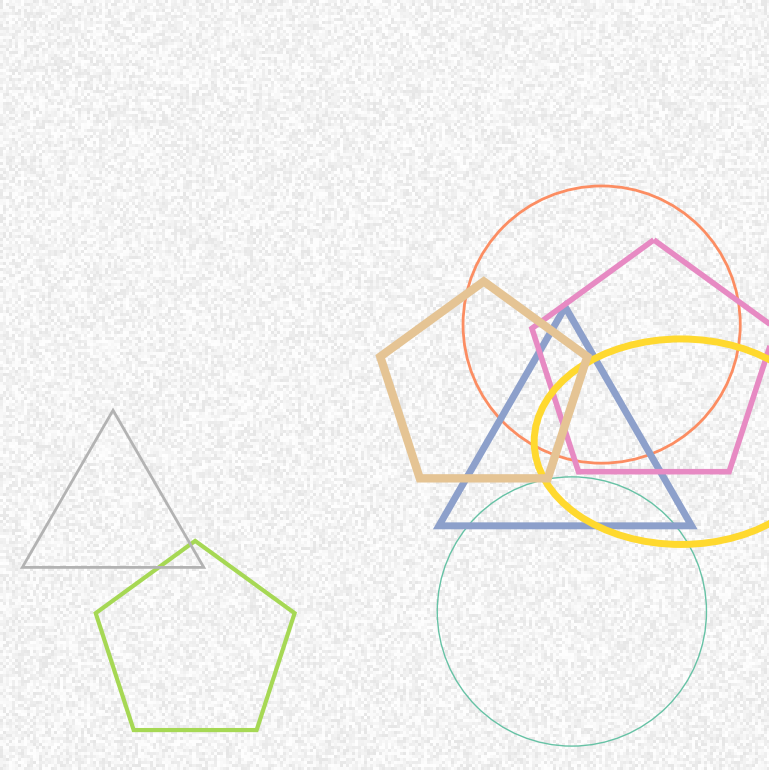[{"shape": "circle", "thickness": 0.5, "radius": 0.87, "center": [0.743, 0.206]}, {"shape": "circle", "thickness": 1, "radius": 0.9, "center": [0.781, 0.578]}, {"shape": "triangle", "thickness": 2.5, "radius": 0.95, "center": [0.734, 0.412]}, {"shape": "pentagon", "thickness": 2, "radius": 0.83, "center": [0.849, 0.522]}, {"shape": "pentagon", "thickness": 1.5, "radius": 0.68, "center": [0.253, 0.162]}, {"shape": "oval", "thickness": 2.5, "radius": 0.95, "center": [0.884, 0.426]}, {"shape": "pentagon", "thickness": 3, "radius": 0.71, "center": [0.628, 0.493]}, {"shape": "triangle", "thickness": 1, "radius": 0.68, "center": [0.147, 0.331]}]